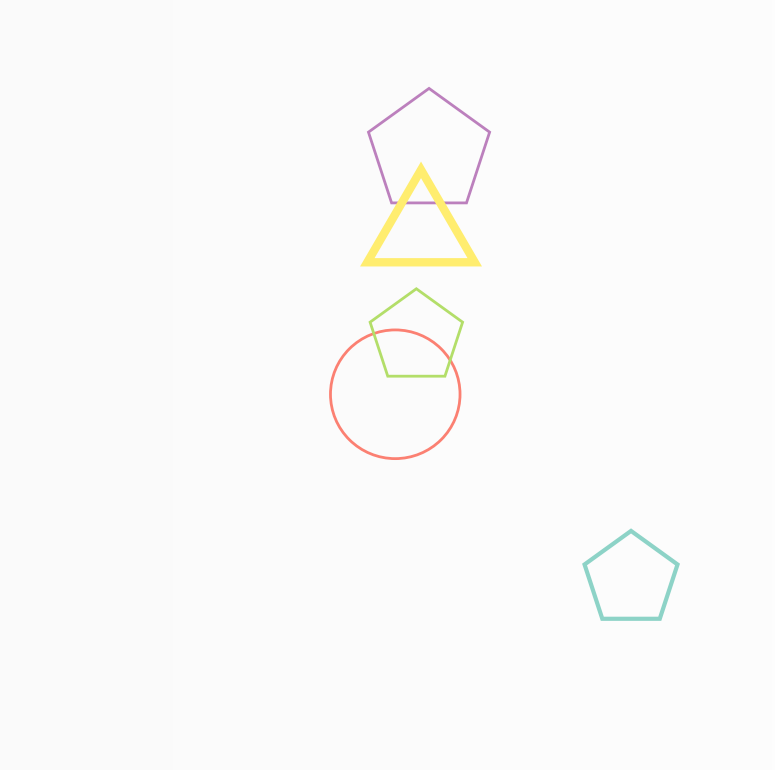[{"shape": "pentagon", "thickness": 1.5, "radius": 0.32, "center": [0.814, 0.247]}, {"shape": "circle", "thickness": 1, "radius": 0.42, "center": [0.51, 0.488]}, {"shape": "pentagon", "thickness": 1, "radius": 0.31, "center": [0.537, 0.562]}, {"shape": "pentagon", "thickness": 1, "radius": 0.41, "center": [0.554, 0.803]}, {"shape": "triangle", "thickness": 3, "radius": 0.4, "center": [0.543, 0.699]}]